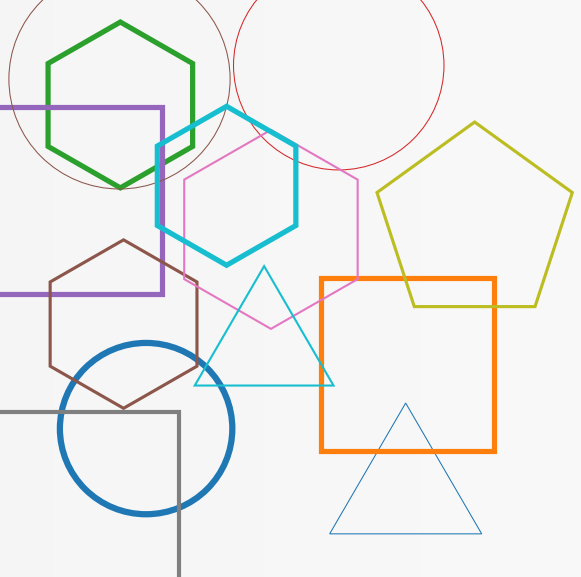[{"shape": "circle", "thickness": 3, "radius": 0.74, "center": [0.251, 0.257]}, {"shape": "triangle", "thickness": 0.5, "radius": 0.76, "center": [0.698, 0.15]}, {"shape": "square", "thickness": 2.5, "radius": 0.75, "center": [0.701, 0.368]}, {"shape": "hexagon", "thickness": 2.5, "radius": 0.72, "center": [0.207, 0.817]}, {"shape": "circle", "thickness": 0.5, "radius": 0.91, "center": [0.583, 0.886]}, {"shape": "square", "thickness": 2.5, "radius": 0.81, "center": [0.116, 0.652]}, {"shape": "hexagon", "thickness": 1.5, "radius": 0.73, "center": [0.213, 0.438]}, {"shape": "circle", "thickness": 0.5, "radius": 0.95, "center": [0.206, 0.862]}, {"shape": "hexagon", "thickness": 1, "radius": 0.86, "center": [0.466, 0.602]}, {"shape": "square", "thickness": 2, "radius": 0.86, "center": [0.134, 0.113]}, {"shape": "pentagon", "thickness": 1.5, "radius": 0.88, "center": [0.817, 0.611]}, {"shape": "hexagon", "thickness": 2.5, "radius": 0.69, "center": [0.39, 0.677]}, {"shape": "triangle", "thickness": 1, "radius": 0.69, "center": [0.454, 0.4]}]